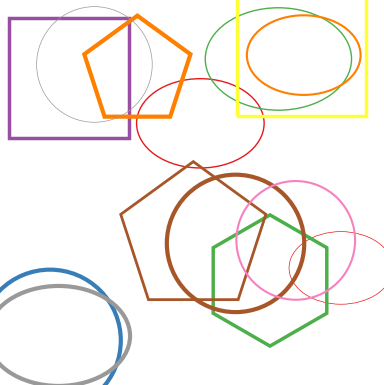[{"shape": "oval", "thickness": 0.5, "radius": 0.67, "center": [0.886, 0.304]}, {"shape": "oval", "thickness": 1, "radius": 0.83, "center": [0.52, 0.68]}, {"shape": "circle", "thickness": 3, "radius": 0.92, "center": [0.13, 0.116]}, {"shape": "hexagon", "thickness": 2.5, "radius": 0.85, "center": [0.701, 0.271]}, {"shape": "oval", "thickness": 1, "radius": 0.95, "center": [0.723, 0.847]}, {"shape": "square", "thickness": 2.5, "radius": 0.78, "center": [0.179, 0.798]}, {"shape": "oval", "thickness": 1.5, "radius": 0.74, "center": [0.789, 0.857]}, {"shape": "pentagon", "thickness": 3, "radius": 0.72, "center": [0.357, 0.814]}, {"shape": "square", "thickness": 2.5, "radius": 0.84, "center": [0.783, 0.866]}, {"shape": "circle", "thickness": 3, "radius": 0.89, "center": [0.612, 0.368]}, {"shape": "pentagon", "thickness": 2, "radius": 0.99, "center": [0.502, 0.382]}, {"shape": "circle", "thickness": 1.5, "radius": 0.77, "center": [0.768, 0.376]}, {"shape": "circle", "thickness": 0.5, "radius": 0.75, "center": [0.245, 0.833]}, {"shape": "oval", "thickness": 3, "radius": 0.93, "center": [0.152, 0.127]}]